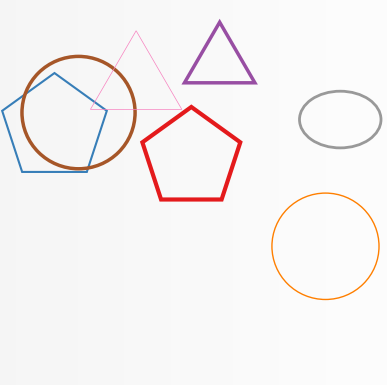[{"shape": "pentagon", "thickness": 3, "radius": 0.66, "center": [0.494, 0.589]}, {"shape": "pentagon", "thickness": 1.5, "radius": 0.71, "center": [0.141, 0.668]}, {"shape": "triangle", "thickness": 2.5, "radius": 0.52, "center": [0.567, 0.837]}, {"shape": "circle", "thickness": 1, "radius": 0.69, "center": [0.84, 0.36]}, {"shape": "circle", "thickness": 2.5, "radius": 0.73, "center": [0.203, 0.708]}, {"shape": "triangle", "thickness": 0.5, "radius": 0.68, "center": [0.351, 0.784]}, {"shape": "oval", "thickness": 2, "radius": 0.53, "center": [0.878, 0.689]}]